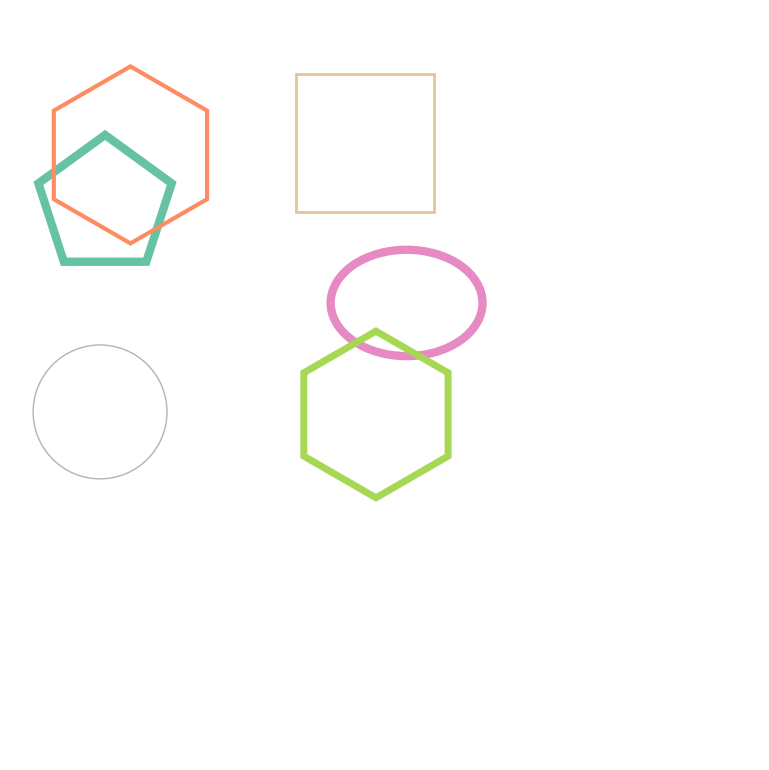[{"shape": "pentagon", "thickness": 3, "radius": 0.46, "center": [0.136, 0.734]}, {"shape": "hexagon", "thickness": 1.5, "radius": 0.57, "center": [0.169, 0.799]}, {"shape": "oval", "thickness": 3, "radius": 0.49, "center": [0.528, 0.607]}, {"shape": "hexagon", "thickness": 2.5, "radius": 0.54, "center": [0.488, 0.462]}, {"shape": "square", "thickness": 1, "radius": 0.45, "center": [0.474, 0.815]}, {"shape": "circle", "thickness": 0.5, "radius": 0.43, "center": [0.13, 0.465]}]